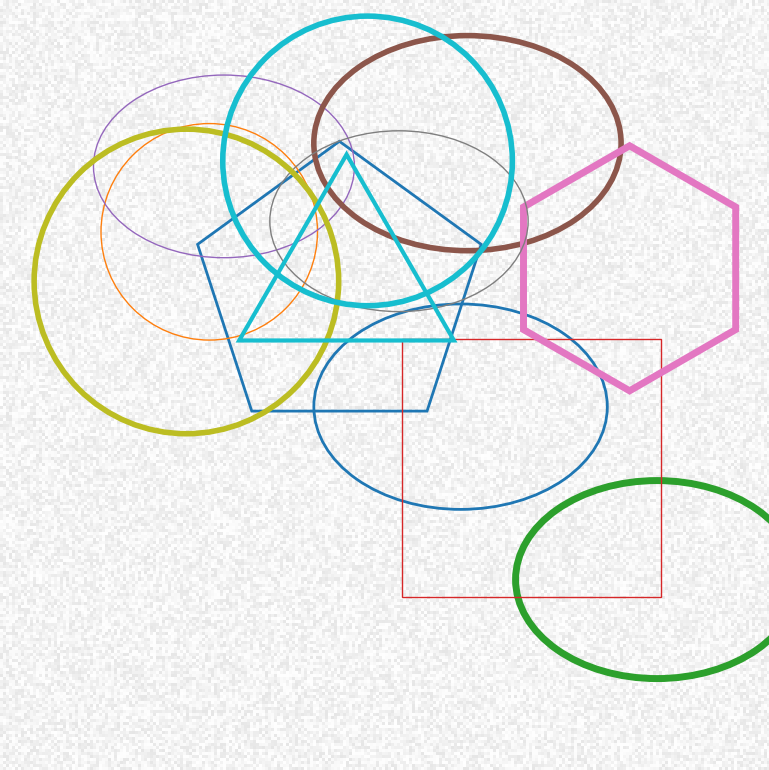[{"shape": "oval", "thickness": 1, "radius": 0.95, "center": [0.598, 0.472]}, {"shape": "pentagon", "thickness": 1, "radius": 0.97, "center": [0.441, 0.623]}, {"shape": "circle", "thickness": 0.5, "radius": 0.7, "center": [0.272, 0.699]}, {"shape": "oval", "thickness": 2.5, "radius": 0.92, "center": [0.853, 0.247]}, {"shape": "square", "thickness": 0.5, "radius": 0.84, "center": [0.69, 0.392]}, {"shape": "oval", "thickness": 0.5, "radius": 0.85, "center": [0.291, 0.784]}, {"shape": "oval", "thickness": 2, "radius": 1.0, "center": [0.607, 0.814]}, {"shape": "hexagon", "thickness": 2.5, "radius": 0.8, "center": [0.818, 0.652]}, {"shape": "oval", "thickness": 0.5, "radius": 0.84, "center": [0.518, 0.713]}, {"shape": "circle", "thickness": 2, "radius": 0.99, "center": [0.242, 0.634]}, {"shape": "circle", "thickness": 2, "radius": 0.94, "center": [0.477, 0.791]}, {"shape": "triangle", "thickness": 1.5, "radius": 0.81, "center": [0.45, 0.638]}]